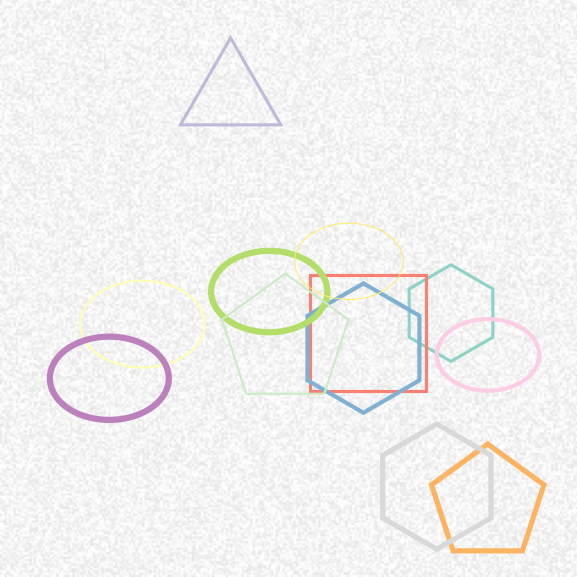[{"shape": "hexagon", "thickness": 1.5, "radius": 0.42, "center": [0.781, 0.457]}, {"shape": "oval", "thickness": 1, "radius": 0.54, "center": [0.247, 0.438]}, {"shape": "triangle", "thickness": 1.5, "radius": 0.5, "center": [0.399, 0.833]}, {"shape": "square", "thickness": 1.5, "radius": 0.5, "center": [0.637, 0.423]}, {"shape": "hexagon", "thickness": 2, "radius": 0.56, "center": [0.629, 0.396]}, {"shape": "pentagon", "thickness": 2.5, "radius": 0.51, "center": [0.845, 0.128]}, {"shape": "oval", "thickness": 3, "radius": 0.5, "center": [0.466, 0.494]}, {"shape": "oval", "thickness": 2, "radius": 0.44, "center": [0.845, 0.385]}, {"shape": "hexagon", "thickness": 2.5, "radius": 0.54, "center": [0.756, 0.156]}, {"shape": "oval", "thickness": 3, "radius": 0.51, "center": [0.189, 0.344]}, {"shape": "pentagon", "thickness": 1, "radius": 0.58, "center": [0.494, 0.41]}, {"shape": "oval", "thickness": 0.5, "radius": 0.47, "center": [0.604, 0.547]}]